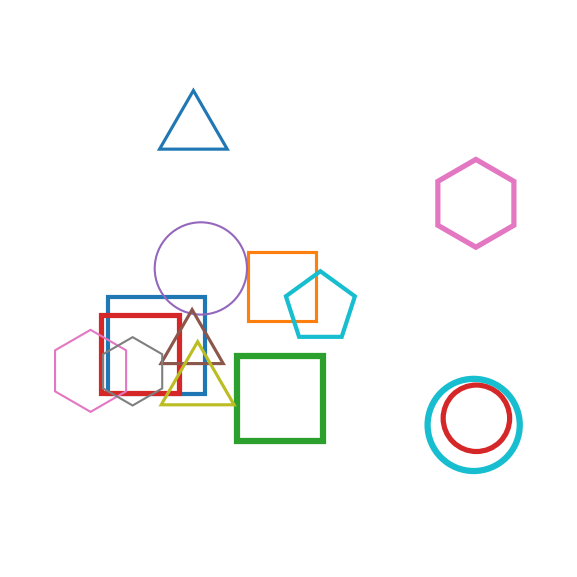[{"shape": "square", "thickness": 2, "radius": 0.42, "center": [0.271, 0.401]}, {"shape": "triangle", "thickness": 1.5, "radius": 0.34, "center": [0.335, 0.775]}, {"shape": "square", "thickness": 1.5, "radius": 0.3, "center": [0.489, 0.503]}, {"shape": "square", "thickness": 3, "radius": 0.37, "center": [0.485, 0.309]}, {"shape": "square", "thickness": 2.5, "radius": 0.34, "center": [0.242, 0.385]}, {"shape": "circle", "thickness": 2.5, "radius": 0.29, "center": [0.825, 0.275]}, {"shape": "circle", "thickness": 1, "radius": 0.4, "center": [0.348, 0.534]}, {"shape": "triangle", "thickness": 1.5, "radius": 0.31, "center": [0.333, 0.401]}, {"shape": "hexagon", "thickness": 2.5, "radius": 0.38, "center": [0.824, 0.647]}, {"shape": "hexagon", "thickness": 1, "radius": 0.36, "center": [0.157, 0.357]}, {"shape": "hexagon", "thickness": 1, "radius": 0.3, "center": [0.23, 0.356]}, {"shape": "triangle", "thickness": 1.5, "radius": 0.36, "center": [0.342, 0.335]}, {"shape": "circle", "thickness": 3, "radius": 0.4, "center": [0.82, 0.263]}, {"shape": "pentagon", "thickness": 2, "radius": 0.31, "center": [0.555, 0.467]}]